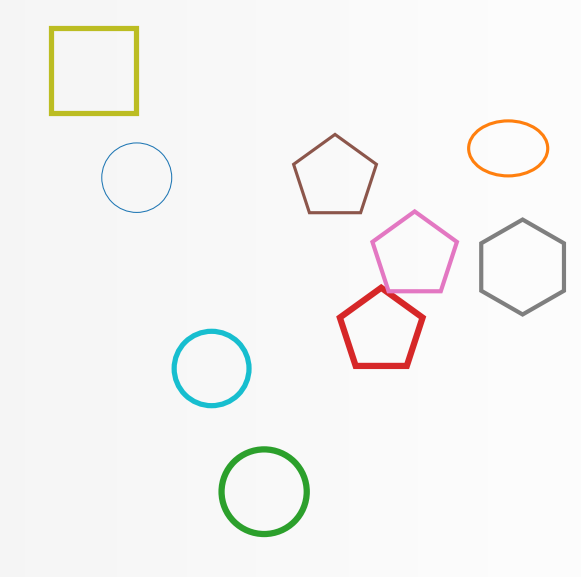[{"shape": "circle", "thickness": 0.5, "radius": 0.3, "center": [0.235, 0.691]}, {"shape": "oval", "thickness": 1.5, "radius": 0.34, "center": [0.874, 0.742]}, {"shape": "circle", "thickness": 3, "radius": 0.37, "center": [0.454, 0.148]}, {"shape": "pentagon", "thickness": 3, "radius": 0.37, "center": [0.656, 0.426]}, {"shape": "pentagon", "thickness": 1.5, "radius": 0.37, "center": [0.576, 0.691]}, {"shape": "pentagon", "thickness": 2, "radius": 0.38, "center": [0.713, 0.557]}, {"shape": "hexagon", "thickness": 2, "radius": 0.41, "center": [0.899, 0.537]}, {"shape": "square", "thickness": 2.5, "radius": 0.36, "center": [0.161, 0.877]}, {"shape": "circle", "thickness": 2.5, "radius": 0.32, "center": [0.364, 0.361]}]